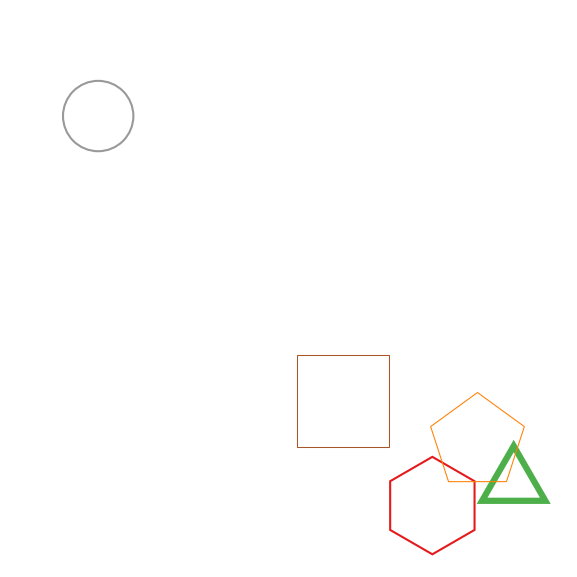[{"shape": "hexagon", "thickness": 1, "radius": 0.42, "center": [0.749, 0.124]}, {"shape": "triangle", "thickness": 3, "radius": 0.32, "center": [0.89, 0.164]}, {"shape": "pentagon", "thickness": 0.5, "radius": 0.43, "center": [0.827, 0.234]}, {"shape": "square", "thickness": 0.5, "radius": 0.4, "center": [0.594, 0.305]}, {"shape": "circle", "thickness": 1, "radius": 0.3, "center": [0.17, 0.798]}]